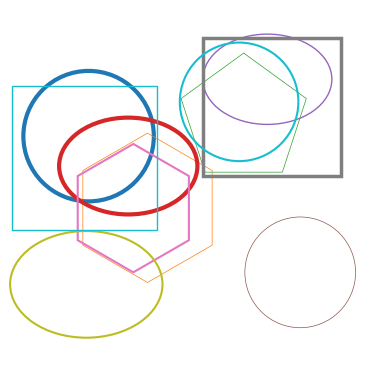[{"shape": "circle", "thickness": 3, "radius": 0.85, "center": [0.23, 0.646]}, {"shape": "hexagon", "thickness": 0.5, "radius": 0.97, "center": [0.383, 0.46]}, {"shape": "pentagon", "thickness": 0.5, "radius": 0.85, "center": [0.633, 0.691]}, {"shape": "oval", "thickness": 3, "radius": 0.9, "center": [0.333, 0.569]}, {"shape": "oval", "thickness": 1, "radius": 0.84, "center": [0.694, 0.794]}, {"shape": "circle", "thickness": 0.5, "radius": 0.72, "center": [0.78, 0.293]}, {"shape": "hexagon", "thickness": 1.5, "radius": 0.83, "center": [0.346, 0.459]}, {"shape": "square", "thickness": 2.5, "radius": 0.9, "center": [0.708, 0.721]}, {"shape": "oval", "thickness": 1.5, "radius": 0.99, "center": [0.224, 0.261]}, {"shape": "square", "thickness": 1, "radius": 0.94, "center": [0.22, 0.59]}, {"shape": "circle", "thickness": 1.5, "radius": 0.77, "center": [0.621, 0.735]}]